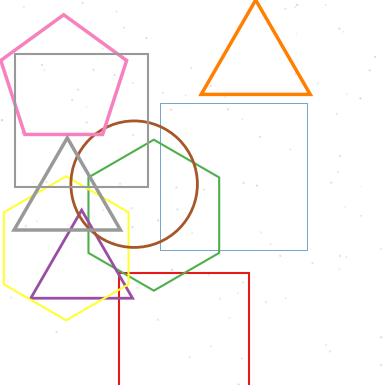[{"shape": "square", "thickness": 1.5, "radius": 0.84, "center": [0.478, 0.122]}, {"shape": "square", "thickness": 0.5, "radius": 0.95, "center": [0.606, 0.542]}, {"shape": "hexagon", "thickness": 1.5, "radius": 0.98, "center": [0.4, 0.441]}, {"shape": "triangle", "thickness": 2, "radius": 0.76, "center": [0.212, 0.302]}, {"shape": "triangle", "thickness": 2.5, "radius": 0.82, "center": [0.664, 0.837]}, {"shape": "hexagon", "thickness": 1.5, "radius": 0.93, "center": [0.172, 0.355]}, {"shape": "circle", "thickness": 2, "radius": 0.82, "center": [0.348, 0.522]}, {"shape": "pentagon", "thickness": 2.5, "radius": 0.86, "center": [0.165, 0.79]}, {"shape": "square", "thickness": 1.5, "radius": 0.87, "center": [0.212, 0.687]}, {"shape": "triangle", "thickness": 2.5, "radius": 0.8, "center": [0.175, 0.482]}]